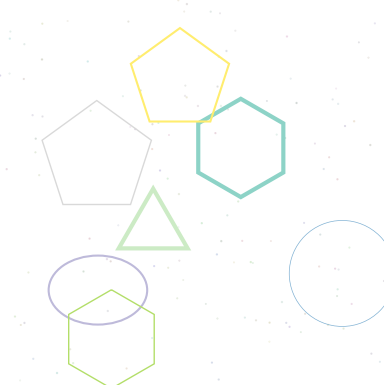[{"shape": "hexagon", "thickness": 3, "radius": 0.64, "center": [0.625, 0.616]}, {"shape": "oval", "thickness": 1.5, "radius": 0.64, "center": [0.254, 0.247]}, {"shape": "circle", "thickness": 0.5, "radius": 0.69, "center": [0.889, 0.29]}, {"shape": "hexagon", "thickness": 1, "radius": 0.64, "center": [0.289, 0.119]}, {"shape": "pentagon", "thickness": 1, "radius": 0.75, "center": [0.251, 0.59]}, {"shape": "triangle", "thickness": 3, "radius": 0.52, "center": [0.398, 0.407]}, {"shape": "pentagon", "thickness": 1.5, "radius": 0.67, "center": [0.467, 0.793]}]